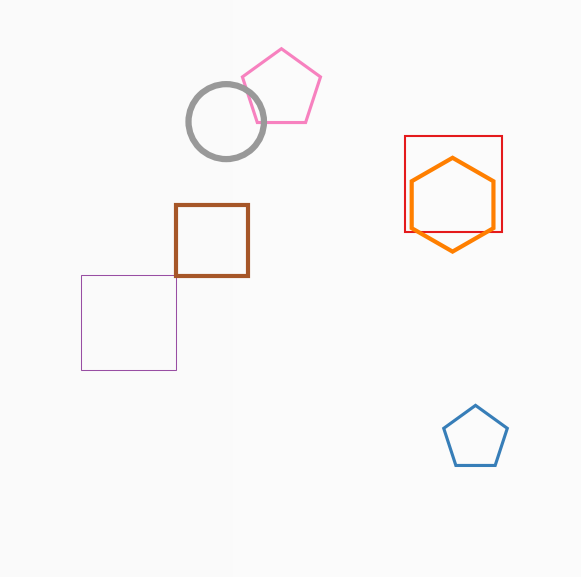[{"shape": "square", "thickness": 1, "radius": 0.42, "center": [0.779, 0.681]}, {"shape": "pentagon", "thickness": 1.5, "radius": 0.29, "center": [0.818, 0.24]}, {"shape": "square", "thickness": 0.5, "radius": 0.41, "center": [0.222, 0.44]}, {"shape": "hexagon", "thickness": 2, "radius": 0.41, "center": [0.779, 0.645]}, {"shape": "square", "thickness": 2, "radius": 0.31, "center": [0.365, 0.583]}, {"shape": "pentagon", "thickness": 1.5, "radius": 0.35, "center": [0.484, 0.844]}, {"shape": "circle", "thickness": 3, "radius": 0.32, "center": [0.389, 0.789]}]